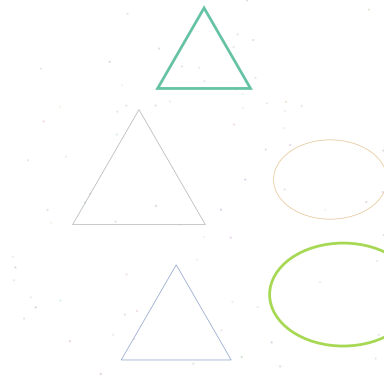[{"shape": "triangle", "thickness": 2, "radius": 0.7, "center": [0.53, 0.84]}, {"shape": "triangle", "thickness": 0.5, "radius": 0.82, "center": [0.458, 0.147]}, {"shape": "oval", "thickness": 2, "radius": 0.96, "center": [0.891, 0.235]}, {"shape": "oval", "thickness": 0.5, "radius": 0.74, "center": [0.858, 0.534]}, {"shape": "triangle", "thickness": 0.5, "radius": 1.0, "center": [0.361, 0.516]}]